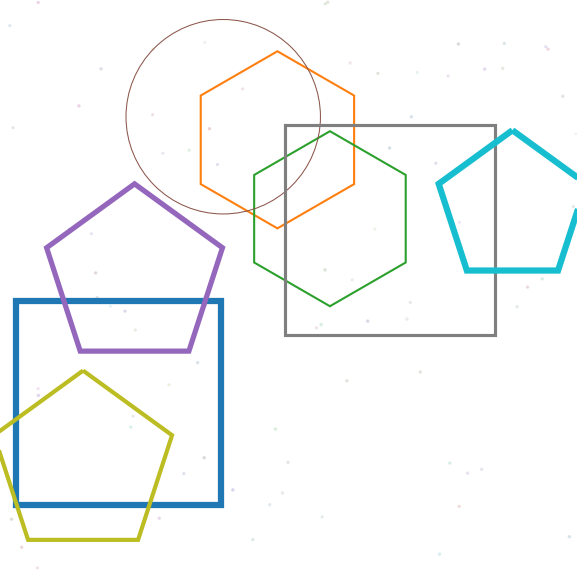[{"shape": "square", "thickness": 3, "radius": 0.89, "center": [0.205, 0.301]}, {"shape": "hexagon", "thickness": 1, "radius": 0.77, "center": [0.48, 0.757]}, {"shape": "hexagon", "thickness": 1, "radius": 0.76, "center": [0.571, 0.62]}, {"shape": "pentagon", "thickness": 2.5, "radius": 0.8, "center": [0.233, 0.521]}, {"shape": "circle", "thickness": 0.5, "radius": 0.84, "center": [0.387, 0.797]}, {"shape": "square", "thickness": 1.5, "radius": 0.91, "center": [0.675, 0.601]}, {"shape": "pentagon", "thickness": 2, "radius": 0.81, "center": [0.144, 0.195]}, {"shape": "pentagon", "thickness": 3, "radius": 0.67, "center": [0.887, 0.639]}]